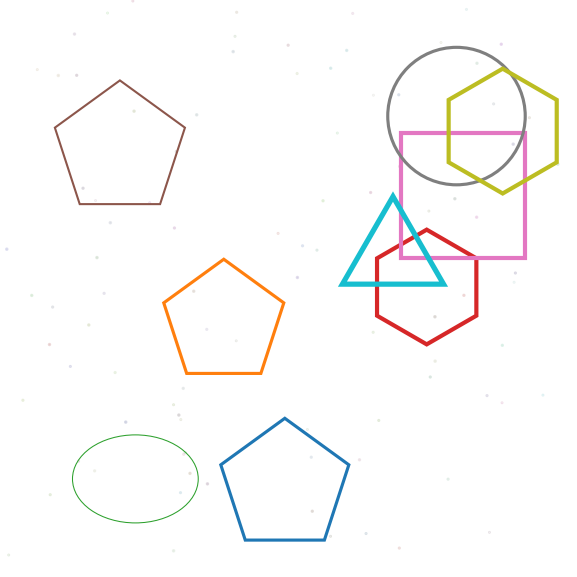[{"shape": "pentagon", "thickness": 1.5, "radius": 0.58, "center": [0.493, 0.158]}, {"shape": "pentagon", "thickness": 1.5, "radius": 0.55, "center": [0.387, 0.441]}, {"shape": "oval", "thickness": 0.5, "radius": 0.54, "center": [0.234, 0.17]}, {"shape": "hexagon", "thickness": 2, "radius": 0.5, "center": [0.739, 0.502]}, {"shape": "pentagon", "thickness": 1, "radius": 0.59, "center": [0.208, 0.741]}, {"shape": "square", "thickness": 2, "radius": 0.54, "center": [0.802, 0.661]}, {"shape": "circle", "thickness": 1.5, "radius": 0.6, "center": [0.79, 0.798]}, {"shape": "hexagon", "thickness": 2, "radius": 0.54, "center": [0.87, 0.772]}, {"shape": "triangle", "thickness": 2.5, "radius": 0.51, "center": [0.681, 0.558]}]